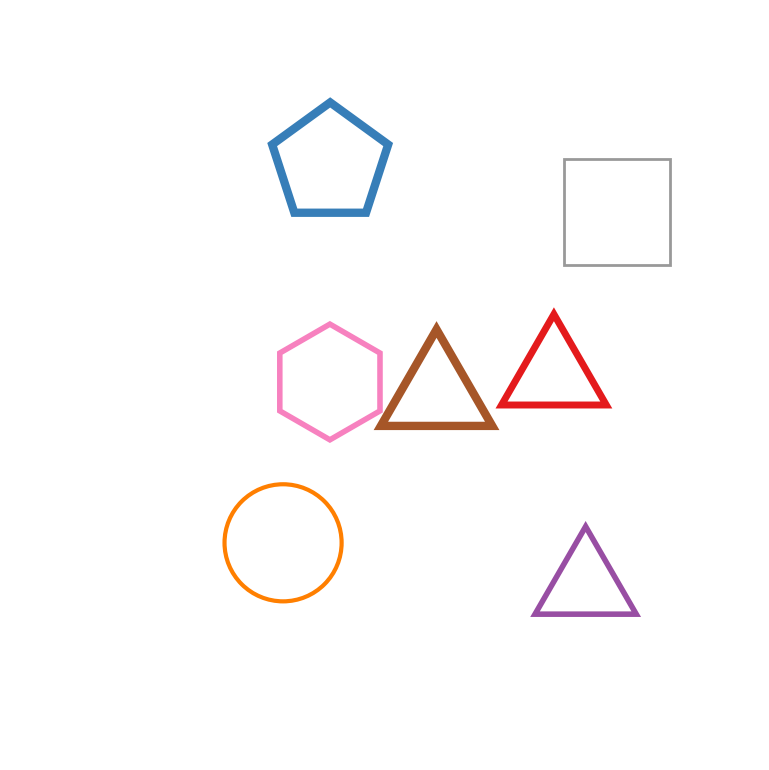[{"shape": "triangle", "thickness": 2.5, "radius": 0.39, "center": [0.719, 0.513]}, {"shape": "pentagon", "thickness": 3, "radius": 0.4, "center": [0.429, 0.788]}, {"shape": "triangle", "thickness": 2, "radius": 0.38, "center": [0.761, 0.24]}, {"shape": "circle", "thickness": 1.5, "radius": 0.38, "center": [0.368, 0.295]}, {"shape": "triangle", "thickness": 3, "radius": 0.42, "center": [0.567, 0.489]}, {"shape": "hexagon", "thickness": 2, "radius": 0.38, "center": [0.428, 0.504]}, {"shape": "square", "thickness": 1, "radius": 0.35, "center": [0.801, 0.724]}]